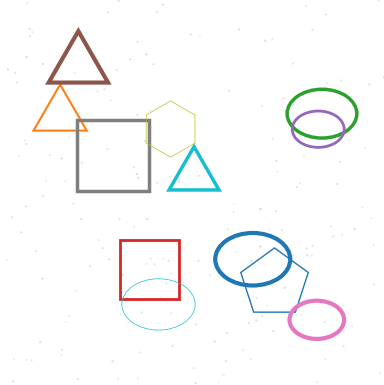[{"shape": "oval", "thickness": 3, "radius": 0.49, "center": [0.656, 0.327]}, {"shape": "pentagon", "thickness": 1, "radius": 0.46, "center": [0.713, 0.264]}, {"shape": "triangle", "thickness": 1.5, "radius": 0.4, "center": [0.156, 0.701]}, {"shape": "oval", "thickness": 2.5, "radius": 0.45, "center": [0.836, 0.705]}, {"shape": "square", "thickness": 2, "radius": 0.39, "center": [0.388, 0.3]}, {"shape": "oval", "thickness": 2, "radius": 0.34, "center": [0.827, 0.664]}, {"shape": "triangle", "thickness": 3, "radius": 0.45, "center": [0.203, 0.83]}, {"shape": "oval", "thickness": 3, "radius": 0.35, "center": [0.823, 0.169]}, {"shape": "square", "thickness": 2.5, "radius": 0.46, "center": [0.294, 0.596]}, {"shape": "hexagon", "thickness": 0.5, "radius": 0.37, "center": [0.443, 0.665]}, {"shape": "triangle", "thickness": 2.5, "radius": 0.37, "center": [0.504, 0.544]}, {"shape": "oval", "thickness": 0.5, "radius": 0.48, "center": [0.412, 0.209]}]